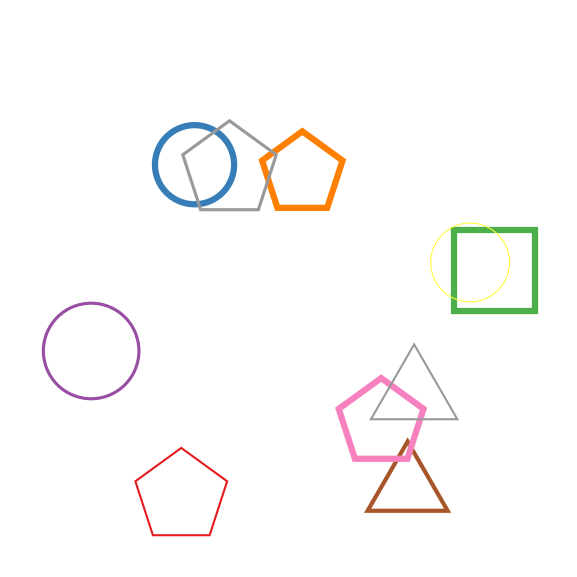[{"shape": "pentagon", "thickness": 1, "radius": 0.42, "center": [0.314, 0.14]}, {"shape": "circle", "thickness": 3, "radius": 0.34, "center": [0.337, 0.714]}, {"shape": "square", "thickness": 3, "radius": 0.35, "center": [0.857, 0.531]}, {"shape": "circle", "thickness": 1.5, "radius": 0.41, "center": [0.158, 0.391]}, {"shape": "pentagon", "thickness": 3, "radius": 0.37, "center": [0.523, 0.698]}, {"shape": "circle", "thickness": 0.5, "radius": 0.34, "center": [0.814, 0.545]}, {"shape": "triangle", "thickness": 2, "radius": 0.4, "center": [0.706, 0.155]}, {"shape": "pentagon", "thickness": 3, "radius": 0.39, "center": [0.66, 0.267]}, {"shape": "pentagon", "thickness": 1.5, "radius": 0.43, "center": [0.397, 0.705]}, {"shape": "triangle", "thickness": 1, "radius": 0.43, "center": [0.717, 0.316]}]